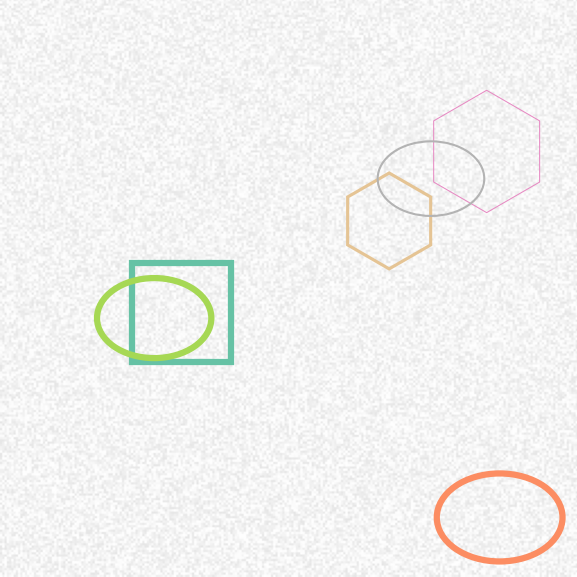[{"shape": "square", "thickness": 3, "radius": 0.43, "center": [0.315, 0.458]}, {"shape": "oval", "thickness": 3, "radius": 0.54, "center": [0.865, 0.103]}, {"shape": "hexagon", "thickness": 0.5, "radius": 0.53, "center": [0.843, 0.737]}, {"shape": "oval", "thickness": 3, "radius": 0.49, "center": [0.267, 0.448]}, {"shape": "hexagon", "thickness": 1.5, "radius": 0.41, "center": [0.674, 0.617]}, {"shape": "oval", "thickness": 1, "radius": 0.46, "center": [0.746, 0.69]}]